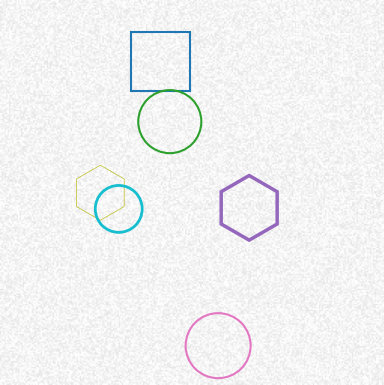[{"shape": "square", "thickness": 1.5, "radius": 0.38, "center": [0.417, 0.839]}, {"shape": "circle", "thickness": 1.5, "radius": 0.41, "center": [0.441, 0.684]}, {"shape": "hexagon", "thickness": 2.5, "radius": 0.42, "center": [0.647, 0.46]}, {"shape": "circle", "thickness": 1.5, "radius": 0.42, "center": [0.567, 0.102]}, {"shape": "hexagon", "thickness": 0.5, "radius": 0.36, "center": [0.261, 0.499]}, {"shape": "circle", "thickness": 2, "radius": 0.3, "center": [0.308, 0.457]}]